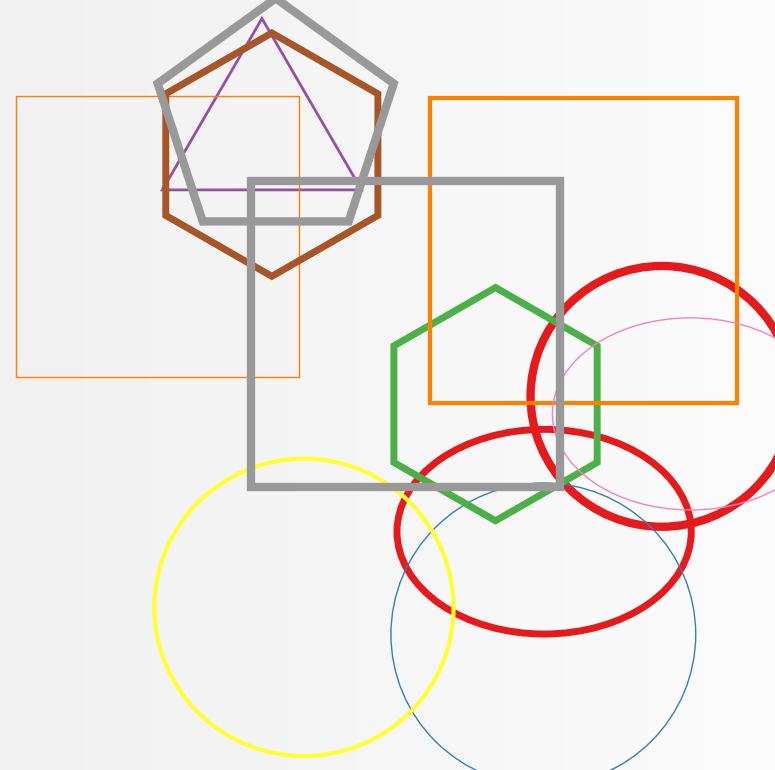[{"shape": "oval", "thickness": 2.5, "radius": 0.95, "center": [0.702, 0.309]}, {"shape": "circle", "thickness": 3, "radius": 0.85, "center": [0.854, 0.485]}, {"shape": "circle", "thickness": 0.5, "radius": 0.98, "center": [0.701, 0.176]}, {"shape": "hexagon", "thickness": 2.5, "radius": 0.76, "center": [0.639, 0.475]}, {"shape": "triangle", "thickness": 1, "radius": 0.74, "center": [0.338, 0.828]}, {"shape": "square", "thickness": 1.5, "radius": 0.99, "center": [0.753, 0.675]}, {"shape": "square", "thickness": 0.5, "radius": 0.91, "center": [0.204, 0.693]}, {"shape": "circle", "thickness": 1.5, "radius": 0.97, "center": [0.392, 0.211]}, {"shape": "hexagon", "thickness": 2.5, "radius": 0.79, "center": [0.351, 0.799]}, {"shape": "oval", "thickness": 0.5, "radius": 0.89, "center": [0.891, 0.462]}, {"shape": "pentagon", "thickness": 3, "radius": 0.8, "center": [0.356, 0.842]}, {"shape": "square", "thickness": 3, "radius": 0.99, "center": [0.523, 0.567]}]